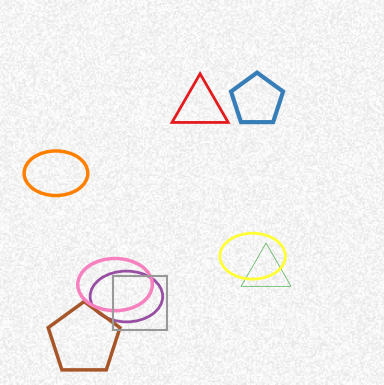[{"shape": "triangle", "thickness": 2, "radius": 0.42, "center": [0.52, 0.724]}, {"shape": "pentagon", "thickness": 3, "radius": 0.36, "center": [0.668, 0.74]}, {"shape": "triangle", "thickness": 0.5, "radius": 0.37, "center": [0.691, 0.294]}, {"shape": "oval", "thickness": 2, "radius": 0.47, "center": [0.328, 0.23]}, {"shape": "oval", "thickness": 2.5, "radius": 0.41, "center": [0.145, 0.55]}, {"shape": "oval", "thickness": 2, "radius": 0.43, "center": [0.656, 0.335]}, {"shape": "pentagon", "thickness": 2.5, "radius": 0.49, "center": [0.218, 0.119]}, {"shape": "oval", "thickness": 2.5, "radius": 0.48, "center": [0.299, 0.261]}, {"shape": "square", "thickness": 1.5, "radius": 0.35, "center": [0.362, 0.212]}]